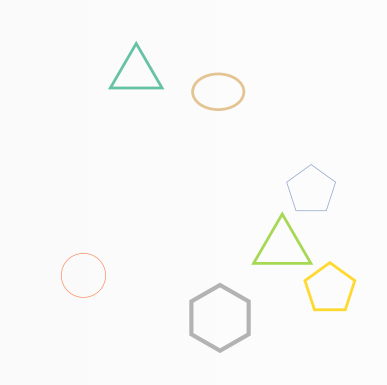[{"shape": "triangle", "thickness": 2, "radius": 0.39, "center": [0.352, 0.81]}, {"shape": "circle", "thickness": 0.5, "radius": 0.29, "center": [0.215, 0.285]}, {"shape": "pentagon", "thickness": 0.5, "radius": 0.33, "center": [0.803, 0.506]}, {"shape": "triangle", "thickness": 2, "radius": 0.43, "center": [0.728, 0.359]}, {"shape": "pentagon", "thickness": 2, "radius": 0.34, "center": [0.851, 0.25]}, {"shape": "oval", "thickness": 2, "radius": 0.33, "center": [0.563, 0.762]}, {"shape": "hexagon", "thickness": 3, "radius": 0.43, "center": [0.568, 0.174]}]